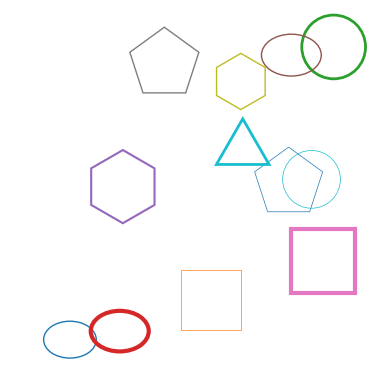[{"shape": "pentagon", "thickness": 0.5, "radius": 0.46, "center": [0.75, 0.525]}, {"shape": "oval", "thickness": 1, "radius": 0.34, "center": [0.182, 0.118]}, {"shape": "square", "thickness": 0.5, "radius": 0.39, "center": [0.549, 0.22]}, {"shape": "circle", "thickness": 2, "radius": 0.41, "center": [0.867, 0.878]}, {"shape": "oval", "thickness": 3, "radius": 0.38, "center": [0.311, 0.14]}, {"shape": "hexagon", "thickness": 1.5, "radius": 0.48, "center": [0.319, 0.515]}, {"shape": "oval", "thickness": 1, "radius": 0.39, "center": [0.757, 0.857]}, {"shape": "square", "thickness": 3, "radius": 0.42, "center": [0.839, 0.322]}, {"shape": "pentagon", "thickness": 1, "radius": 0.47, "center": [0.427, 0.835]}, {"shape": "hexagon", "thickness": 1, "radius": 0.36, "center": [0.626, 0.788]}, {"shape": "circle", "thickness": 0.5, "radius": 0.38, "center": [0.809, 0.534]}, {"shape": "triangle", "thickness": 2, "radius": 0.4, "center": [0.631, 0.612]}]